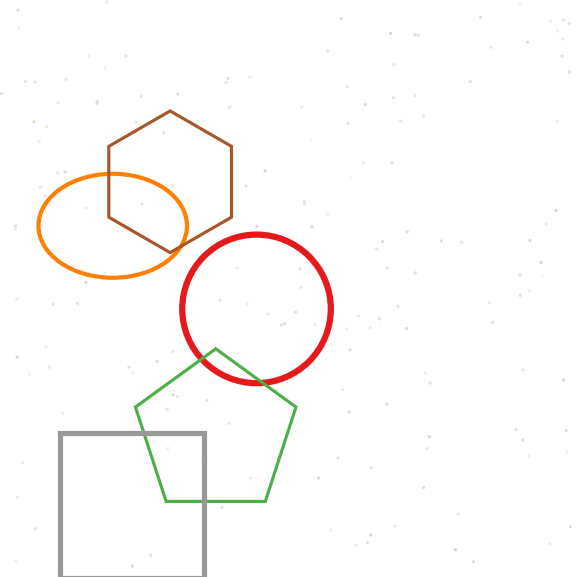[{"shape": "circle", "thickness": 3, "radius": 0.64, "center": [0.444, 0.464]}, {"shape": "pentagon", "thickness": 1.5, "radius": 0.73, "center": [0.374, 0.249]}, {"shape": "oval", "thickness": 2, "radius": 0.64, "center": [0.195, 0.608]}, {"shape": "hexagon", "thickness": 1.5, "radius": 0.61, "center": [0.295, 0.684]}, {"shape": "square", "thickness": 2.5, "radius": 0.62, "center": [0.229, 0.124]}]